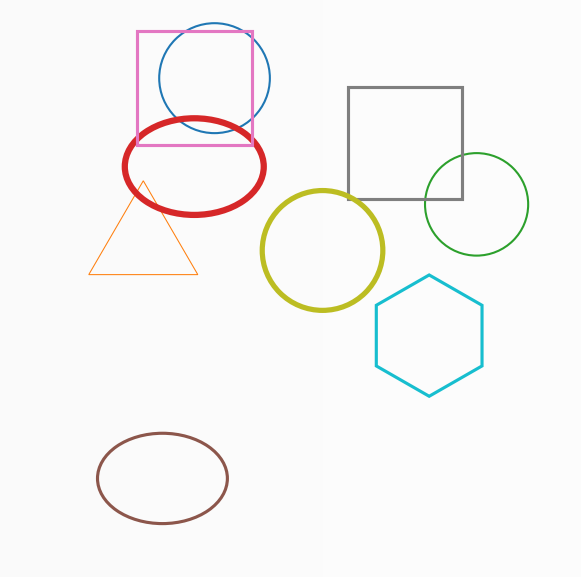[{"shape": "circle", "thickness": 1, "radius": 0.48, "center": [0.369, 0.864]}, {"shape": "triangle", "thickness": 0.5, "radius": 0.54, "center": [0.247, 0.578]}, {"shape": "circle", "thickness": 1, "radius": 0.44, "center": [0.82, 0.645]}, {"shape": "oval", "thickness": 3, "radius": 0.6, "center": [0.334, 0.711]}, {"shape": "oval", "thickness": 1.5, "radius": 0.56, "center": [0.279, 0.171]}, {"shape": "square", "thickness": 1.5, "radius": 0.49, "center": [0.335, 0.847]}, {"shape": "square", "thickness": 1.5, "radius": 0.49, "center": [0.697, 0.751]}, {"shape": "circle", "thickness": 2.5, "radius": 0.52, "center": [0.555, 0.565]}, {"shape": "hexagon", "thickness": 1.5, "radius": 0.53, "center": [0.738, 0.418]}]